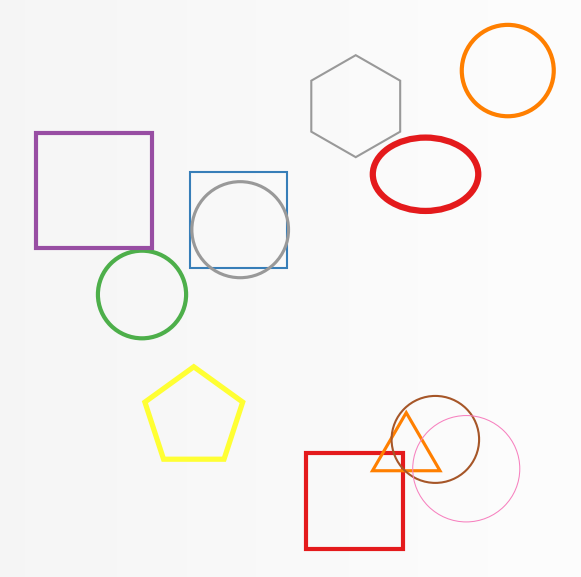[{"shape": "square", "thickness": 2, "radius": 0.42, "center": [0.61, 0.131]}, {"shape": "oval", "thickness": 3, "radius": 0.45, "center": [0.732, 0.697]}, {"shape": "square", "thickness": 1, "radius": 0.42, "center": [0.41, 0.618]}, {"shape": "circle", "thickness": 2, "radius": 0.38, "center": [0.244, 0.489]}, {"shape": "square", "thickness": 2, "radius": 0.5, "center": [0.162, 0.67]}, {"shape": "triangle", "thickness": 1.5, "radius": 0.34, "center": [0.699, 0.218]}, {"shape": "circle", "thickness": 2, "radius": 0.4, "center": [0.874, 0.877]}, {"shape": "pentagon", "thickness": 2.5, "radius": 0.44, "center": [0.333, 0.276]}, {"shape": "circle", "thickness": 1, "radius": 0.38, "center": [0.749, 0.238]}, {"shape": "circle", "thickness": 0.5, "radius": 0.46, "center": [0.802, 0.187]}, {"shape": "circle", "thickness": 1.5, "radius": 0.42, "center": [0.413, 0.601]}, {"shape": "hexagon", "thickness": 1, "radius": 0.44, "center": [0.612, 0.815]}]